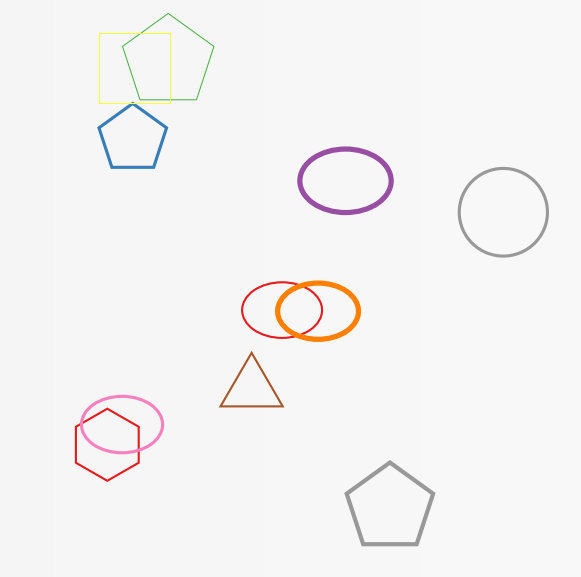[{"shape": "hexagon", "thickness": 1, "radius": 0.31, "center": [0.185, 0.229]}, {"shape": "oval", "thickness": 1, "radius": 0.34, "center": [0.485, 0.462]}, {"shape": "pentagon", "thickness": 1.5, "radius": 0.31, "center": [0.228, 0.759]}, {"shape": "pentagon", "thickness": 0.5, "radius": 0.41, "center": [0.289, 0.893]}, {"shape": "oval", "thickness": 2.5, "radius": 0.39, "center": [0.594, 0.686]}, {"shape": "oval", "thickness": 2.5, "radius": 0.35, "center": [0.547, 0.46]}, {"shape": "square", "thickness": 0.5, "radius": 0.3, "center": [0.231, 0.882]}, {"shape": "triangle", "thickness": 1, "radius": 0.31, "center": [0.433, 0.326]}, {"shape": "oval", "thickness": 1.5, "radius": 0.35, "center": [0.21, 0.264]}, {"shape": "pentagon", "thickness": 2, "radius": 0.39, "center": [0.671, 0.12]}, {"shape": "circle", "thickness": 1.5, "radius": 0.38, "center": [0.866, 0.632]}]